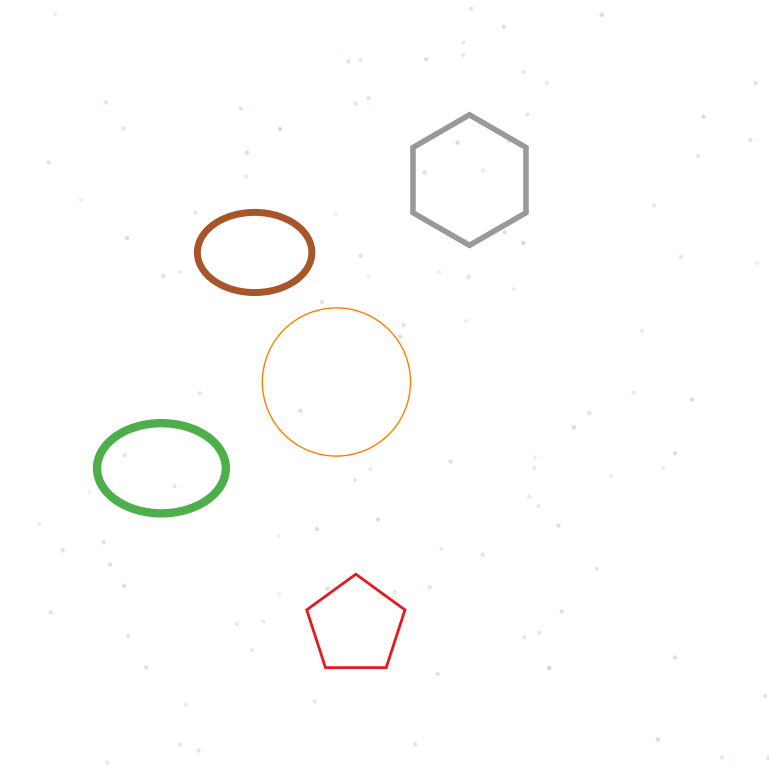[{"shape": "pentagon", "thickness": 1, "radius": 0.34, "center": [0.462, 0.187]}, {"shape": "oval", "thickness": 3, "radius": 0.42, "center": [0.21, 0.392]}, {"shape": "circle", "thickness": 0.5, "radius": 0.48, "center": [0.437, 0.504]}, {"shape": "oval", "thickness": 2.5, "radius": 0.37, "center": [0.331, 0.672]}, {"shape": "hexagon", "thickness": 2, "radius": 0.42, "center": [0.61, 0.766]}]